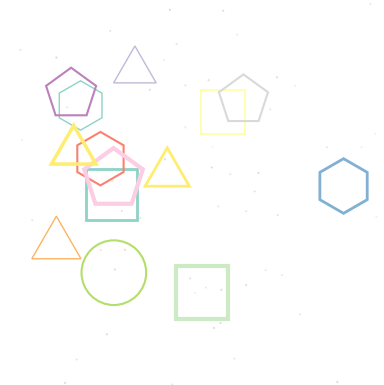[{"shape": "hexagon", "thickness": 1, "radius": 0.32, "center": [0.209, 0.726]}, {"shape": "square", "thickness": 2, "radius": 0.33, "center": [0.289, 0.495]}, {"shape": "square", "thickness": 1.5, "radius": 0.29, "center": [0.58, 0.709]}, {"shape": "triangle", "thickness": 1, "radius": 0.32, "center": [0.35, 0.817]}, {"shape": "hexagon", "thickness": 1.5, "radius": 0.35, "center": [0.261, 0.588]}, {"shape": "hexagon", "thickness": 2, "radius": 0.36, "center": [0.892, 0.517]}, {"shape": "triangle", "thickness": 1, "radius": 0.37, "center": [0.146, 0.365]}, {"shape": "circle", "thickness": 1.5, "radius": 0.42, "center": [0.296, 0.292]}, {"shape": "pentagon", "thickness": 3, "radius": 0.4, "center": [0.295, 0.535]}, {"shape": "pentagon", "thickness": 1.5, "radius": 0.34, "center": [0.632, 0.74]}, {"shape": "pentagon", "thickness": 1.5, "radius": 0.34, "center": [0.185, 0.756]}, {"shape": "square", "thickness": 3, "radius": 0.34, "center": [0.525, 0.24]}, {"shape": "triangle", "thickness": 2.5, "radius": 0.33, "center": [0.191, 0.607]}, {"shape": "triangle", "thickness": 2, "radius": 0.33, "center": [0.434, 0.55]}]